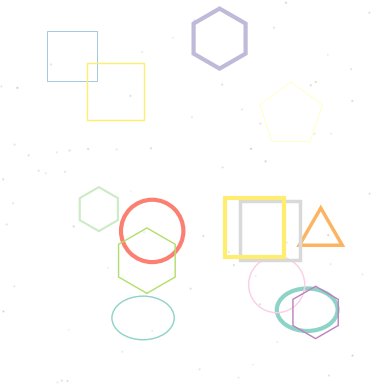[{"shape": "oval", "thickness": 3, "radius": 0.39, "center": [0.798, 0.196]}, {"shape": "oval", "thickness": 1, "radius": 0.4, "center": [0.372, 0.174]}, {"shape": "pentagon", "thickness": 0.5, "radius": 0.43, "center": [0.756, 0.702]}, {"shape": "hexagon", "thickness": 3, "radius": 0.39, "center": [0.57, 0.9]}, {"shape": "circle", "thickness": 3, "radius": 0.41, "center": [0.395, 0.4]}, {"shape": "square", "thickness": 0.5, "radius": 0.33, "center": [0.186, 0.855]}, {"shape": "triangle", "thickness": 2.5, "radius": 0.32, "center": [0.833, 0.395]}, {"shape": "hexagon", "thickness": 1, "radius": 0.42, "center": [0.382, 0.323]}, {"shape": "circle", "thickness": 1, "radius": 0.36, "center": [0.719, 0.261]}, {"shape": "square", "thickness": 2.5, "radius": 0.39, "center": [0.702, 0.401]}, {"shape": "hexagon", "thickness": 1, "radius": 0.34, "center": [0.82, 0.188]}, {"shape": "hexagon", "thickness": 1.5, "radius": 0.29, "center": [0.257, 0.457]}, {"shape": "square", "thickness": 1, "radius": 0.37, "center": [0.3, 0.762]}, {"shape": "square", "thickness": 3, "radius": 0.38, "center": [0.661, 0.409]}]